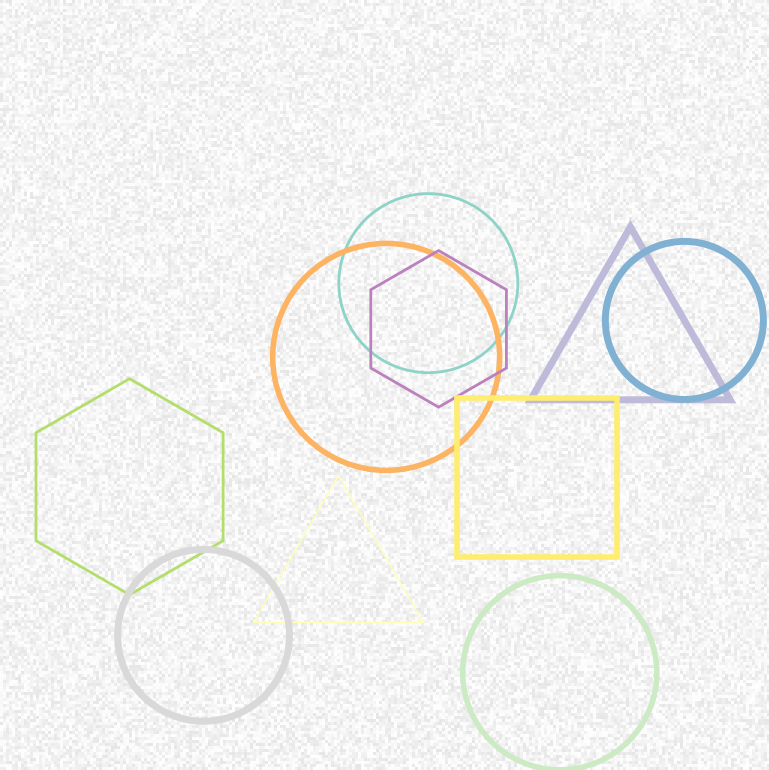[{"shape": "circle", "thickness": 1, "radius": 0.58, "center": [0.556, 0.632]}, {"shape": "triangle", "thickness": 0.5, "radius": 0.64, "center": [0.44, 0.255]}, {"shape": "triangle", "thickness": 2.5, "radius": 0.75, "center": [0.819, 0.556]}, {"shape": "circle", "thickness": 2.5, "radius": 0.51, "center": [0.889, 0.584]}, {"shape": "circle", "thickness": 2, "radius": 0.74, "center": [0.502, 0.536]}, {"shape": "hexagon", "thickness": 1, "radius": 0.7, "center": [0.168, 0.368]}, {"shape": "circle", "thickness": 2.5, "radius": 0.56, "center": [0.264, 0.175]}, {"shape": "hexagon", "thickness": 1, "radius": 0.51, "center": [0.57, 0.573]}, {"shape": "circle", "thickness": 2, "radius": 0.63, "center": [0.727, 0.126]}, {"shape": "square", "thickness": 2, "radius": 0.52, "center": [0.698, 0.38]}]